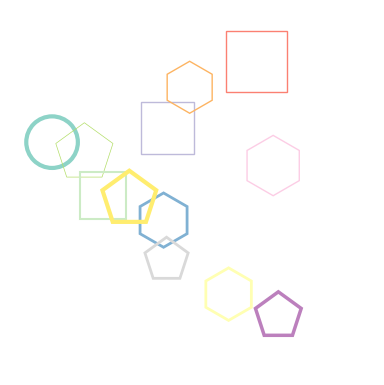[{"shape": "circle", "thickness": 3, "radius": 0.34, "center": [0.135, 0.631]}, {"shape": "hexagon", "thickness": 2, "radius": 0.34, "center": [0.594, 0.236]}, {"shape": "square", "thickness": 1, "radius": 0.34, "center": [0.435, 0.668]}, {"shape": "square", "thickness": 1, "radius": 0.4, "center": [0.666, 0.839]}, {"shape": "hexagon", "thickness": 2, "radius": 0.35, "center": [0.425, 0.428]}, {"shape": "hexagon", "thickness": 1, "radius": 0.34, "center": [0.493, 0.773]}, {"shape": "pentagon", "thickness": 0.5, "radius": 0.39, "center": [0.219, 0.603]}, {"shape": "hexagon", "thickness": 1, "radius": 0.39, "center": [0.71, 0.57]}, {"shape": "pentagon", "thickness": 2, "radius": 0.3, "center": [0.433, 0.325]}, {"shape": "pentagon", "thickness": 2.5, "radius": 0.31, "center": [0.723, 0.18]}, {"shape": "square", "thickness": 1.5, "radius": 0.3, "center": [0.268, 0.492]}, {"shape": "pentagon", "thickness": 3, "radius": 0.37, "center": [0.336, 0.483]}]